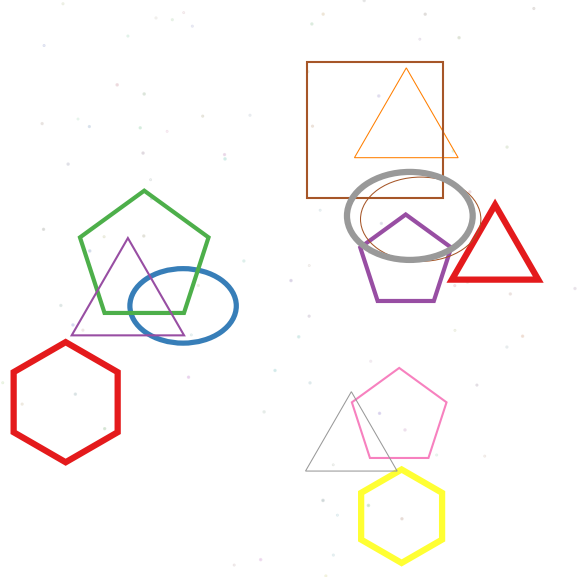[{"shape": "hexagon", "thickness": 3, "radius": 0.52, "center": [0.114, 0.303]}, {"shape": "triangle", "thickness": 3, "radius": 0.43, "center": [0.857, 0.558]}, {"shape": "oval", "thickness": 2.5, "radius": 0.46, "center": [0.317, 0.469]}, {"shape": "pentagon", "thickness": 2, "radius": 0.59, "center": [0.25, 0.552]}, {"shape": "triangle", "thickness": 1, "radius": 0.56, "center": [0.221, 0.475]}, {"shape": "pentagon", "thickness": 2, "radius": 0.41, "center": [0.703, 0.545]}, {"shape": "triangle", "thickness": 0.5, "radius": 0.52, "center": [0.704, 0.778]}, {"shape": "hexagon", "thickness": 3, "radius": 0.4, "center": [0.695, 0.105]}, {"shape": "oval", "thickness": 0.5, "radius": 0.52, "center": [0.728, 0.62]}, {"shape": "square", "thickness": 1, "radius": 0.59, "center": [0.649, 0.774]}, {"shape": "pentagon", "thickness": 1, "radius": 0.43, "center": [0.691, 0.276]}, {"shape": "oval", "thickness": 3, "radius": 0.54, "center": [0.71, 0.625]}, {"shape": "triangle", "thickness": 0.5, "radius": 0.46, "center": [0.608, 0.229]}]